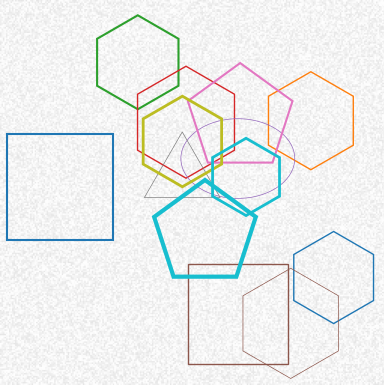[{"shape": "hexagon", "thickness": 1, "radius": 0.6, "center": [0.867, 0.279]}, {"shape": "square", "thickness": 1.5, "radius": 0.69, "center": [0.156, 0.515]}, {"shape": "hexagon", "thickness": 1, "radius": 0.64, "center": [0.807, 0.686]}, {"shape": "hexagon", "thickness": 1.5, "radius": 0.61, "center": [0.358, 0.838]}, {"shape": "hexagon", "thickness": 1, "radius": 0.73, "center": [0.483, 0.683]}, {"shape": "oval", "thickness": 0.5, "radius": 0.74, "center": [0.618, 0.588]}, {"shape": "hexagon", "thickness": 0.5, "radius": 0.72, "center": [0.755, 0.16]}, {"shape": "square", "thickness": 1, "radius": 0.65, "center": [0.619, 0.184]}, {"shape": "pentagon", "thickness": 1.5, "radius": 0.71, "center": [0.624, 0.693]}, {"shape": "triangle", "thickness": 0.5, "radius": 0.57, "center": [0.473, 0.544]}, {"shape": "hexagon", "thickness": 2, "radius": 0.59, "center": [0.474, 0.633]}, {"shape": "pentagon", "thickness": 3, "radius": 0.69, "center": [0.532, 0.394]}, {"shape": "hexagon", "thickness": 2, "radius": 0.5, "center": [0.639, 0.541]}]